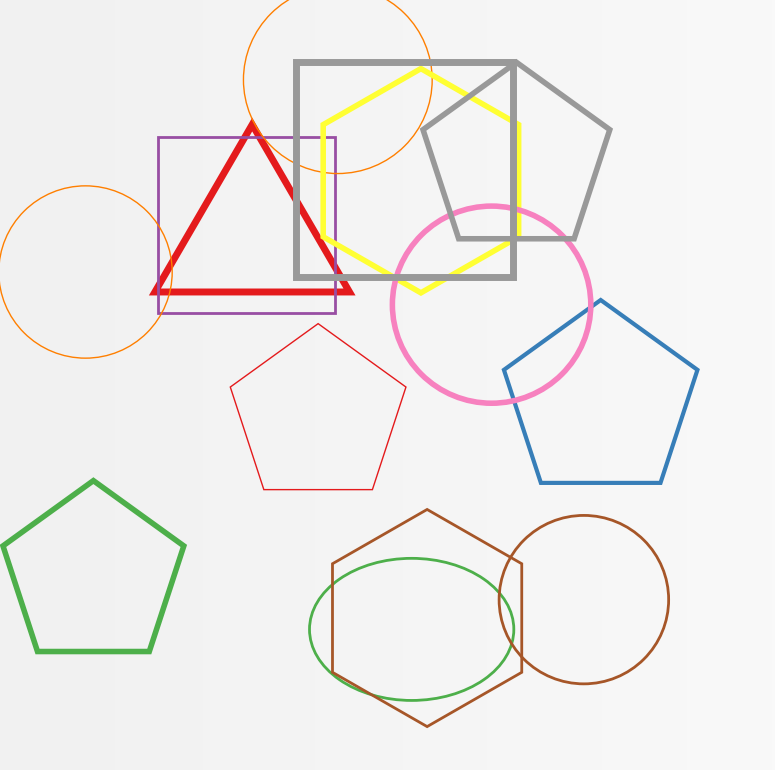[{"shape": "triangle", "thickness": 2.5, "radius": 0.72, "center": [0.325, 0.693]}, {"shape": "pentagon", "thickness": 0.5, "radius": 0.6, "center": [0.41, 0.461]}, {"shape": "pentagon", "thickness": 1.5, "radius": 0.66, "center": [0.775, 0.479]}, {"shape": "pentagon", "thickness": 2, "radius": 0.61, "center": [0.121, 0.253]}, {"shape": "oval", "thickness": 1, "radius": 0.66, "center": [0.531, 0.183]}, {"shape": "square", "thickness": 1, "radius": 0.57, "center": [0.318, 0.708]}, {"shape": "circle", "thickness": 0.5, "radius": 0.61, "center": [0.436, 0.896]}, {"shape": "circle", "thickness": 0.5, "radius": 0.56, "center": [0.11, 0.647]}, {"shape": "hexagon", "thickness": 2, "radius": 0.73, "center": [0.543, 0.765]}, {"shape": "hexagon", "thickness": 1, "radius": 0.7, "center": [0.551, 0.197]}, {"shape": "circle", "thickness": 1, "radius": 0.55, "center": [0.753, 0.221]}, {"shape": "circle", "thickness": 2, "radius": 0.64, "center": [0.634, 0.604]}, {"shape": "pentagon", "thickness": 2, "radius": 0.63, "center": [0.666, 0.792]}, {"shape": "square", "thickness": 2.5, "radius": 0.7, "center": [0.522, 0.78]}]